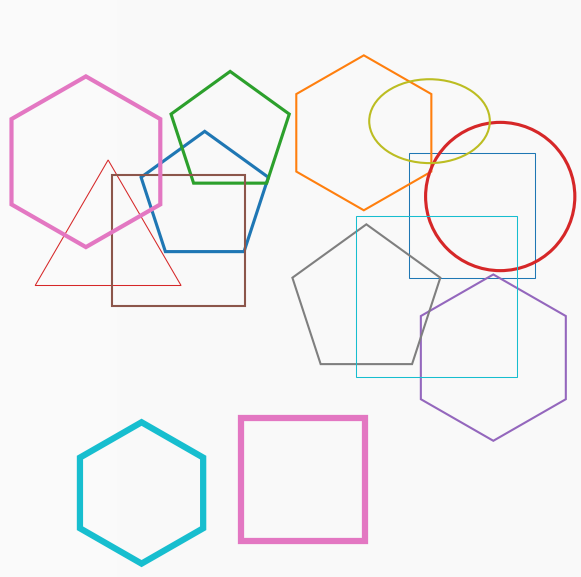[{"shape": "square", "thickness": 0.5, "radius": 0.54, "center": [0.812, 0.626]}, {"shape": "pentagon", "thickness": 1.5, "radius": 0.58, "center": [0.352, 0.657]}, {"shape": "hexagon", "thickness": 1, "radius": 0.67, "center": [0.626, 0.769]}, {"shape": "pentagon", "thickness": 1.5, "radius": 0.53, "center": [0.396, 0.769]}, {"shape": "triangle", "thickness": 0.5, "radius": 0.72, "center": [0.186, 0.577]}, {"shape": "circle", "thickness": 1.5, "radius": 0.64, "center": [0.861, 0.659]}, {"shape": "hexagon", "thickness": 1, "radius": 0.72, "center": [0.849, 0.38]}, {"shape": "square", "thickness": 1, "radius": 0.57, "center": [0.307, 0.583]}, {"shape": "square", "thickness": 3, "radius": 0.53, "center": [0.521, 0.169]}, {"shape": "hexagon", "thickness": 2, "radius": 0.74, "center": [0.148, 0.719]}, {"shape": "pentagon", "thickness": 1, "radius": 0.67, "center": [0.63, 0.477]}, {"shape": "oval", "thickness": 1, "radius": 0.52, "center": [0.739, 0.789]}, {"shape": "hexagon", "thickness": 3, "radius": 0.61, "center": [0.244, 0.146]}, {"shape": "square", "thickness": 0.5, "radius": 0.69, "center": [0.751, 0.486]}]